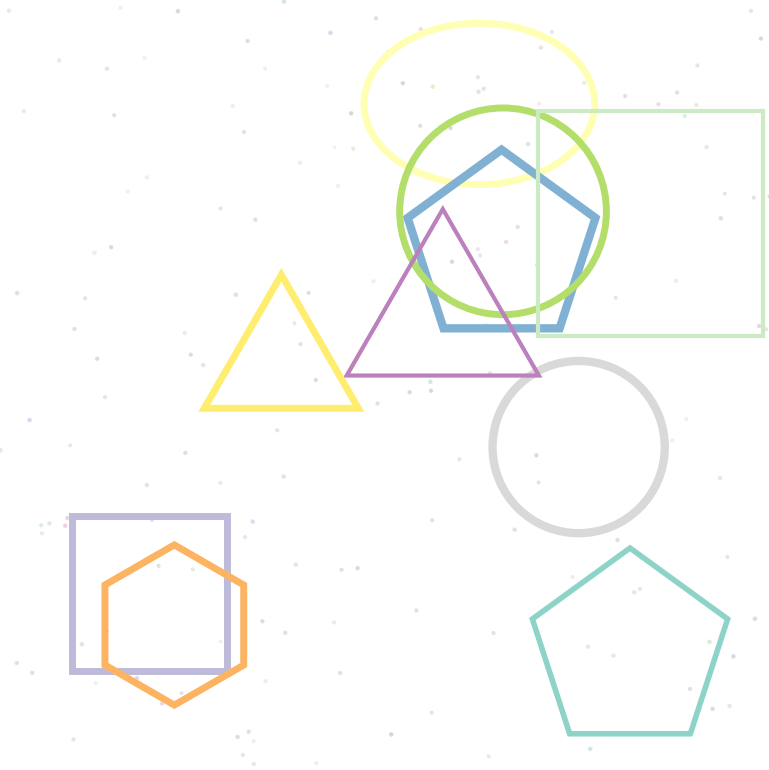[{"shape": "pentagon", "thickness": 2, "radius": 0.67, "center": [0.818, 0.155]}, {"shape": "oval", "thickness": 2.5, "radius": 0.75, "center": [0.623, 0.865]}, {"shape": "square", "thickness": 2.5, "radius": 0.5, "center": [0.194, 0.229]}, {"shape": "pentagon", "thickness": 3, "radius": 0.64, "center": [0.651, 0.677]}, {"shape": "hexagon", "thickness": 2.5, "radius": 0.52, "center": [0.226, 0.188]}, {"shape": "circle", "thickness": 2.5, "radius": 0.67, "center": [0.653, 0.726]}, {"shape": "circle", "thickness": 3, "radius": 0.56, "center": [0.752, 0.419]}, {"shape": "triangle", "thickness": 1.5, "radius": 0.72, "center": [0.575, 0.584]}, {"shape": "square", "thickness": 1.5, "radius": 0.73, "center": [0.845, 0.71]}, {"shape": "triangle", "thickness": 2.5, "radius": 0.58, "center": [0.365, 0.528]}]